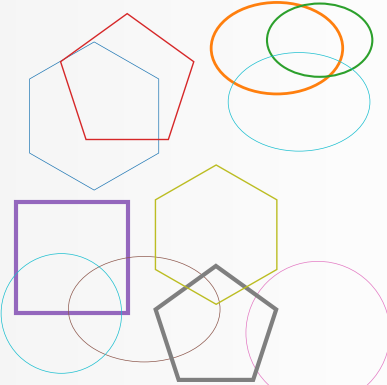[{"shape": "hexagon", "thickness": 0.5, "radius": 0.96, "center": [0.243, 0.699]}, {"shape": "oval", "thickness": 2, "radius": 0.85, "center": [0.715, 0.875]}, {"shape": "oval", "thickness": 1.5, "radius": 0.68, "center": [0.825, 0.896]}, {"shape": "pentagon", "thickness": 1, "radius": 0.9, "center": [0.328, 0.784]}, {"shape": "square", "thickness": 3, "radius": 0.72, "center": [0.185, 0.332]}, {"shape": "oval", "thickness": 0.5, "radius": 0.98, "center": [0.372, 0.197]}, {"shape": "circle", "thickness": 0.5, "radius": 0.93, "center": [0.82, 0.135]}, {"shape": "pentagon", "thickness": 3, "radius": 0.82, "center": [0.557, 0.146]}, {"shape": "hexagon", "thickness": 1, "radius": 0.9, "center": [0.558, 0.391]}, {"shape": "oval", "thickness": 0.5, "radius": 0.91, "center": [0.772, 0.735]}, {"shape": "circle", "thickness": 0.5, "radius": 0.78, "center": [0.158, 0.186]}]